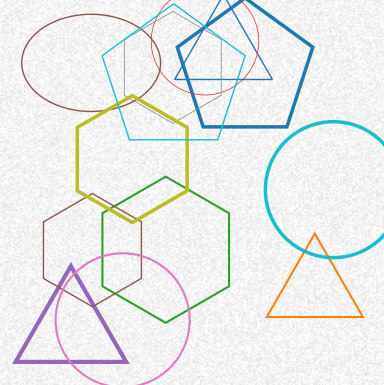[{"shape": "pentagon", "thickness": 2.5, "radius": 0.93, "center": [0.637, 0.82]}, {"shape": "triangle", "thickness": 1, "radius": 0.73, "center": [0.581, 0.867]}, {"shape": "triangle", "thickness": 1.5, "radius": 0.72, "center": [0.818, 0.249]}, {"shape": "hexagon", "thickness": 1.5, "radius": 0.95, "center": [0.431, 0.351]}, {"shape": "circle", "thickness": 0.5, "radius": 0.7, "center": [0.532, 0.893]}, {"shape": "triangle", "thickness": 3, "radius": 0.83, "center": [0.184, 0.143]}, {"shape": "oval", "thickness": 1, "radius": 0.9, "center": [0.237, 0.837]}, {"shape": "hexagon", "thickness": 1, "radius": 0.73, "center": [0.24, 0.35]}, {"shape": "circle", "thickness": 1.5, "radius": 0.87, "center": [0.319, 0.168]}, {"shape": "hexagon", "thickness": 0.5, "radius": 0.73, "center": [0.449, 0.825]}, {"shape": "hexagon", "thickness": 2.5, "radius": 0.82, "center": [0.343, 0.587]}, {"shape": "circle", "thickness": 2.5, "radius": 0.88, "center": [0.866, 0.507]}, {"shape": "pentagon", "thickness": 1, "radius": 0.98, "center": [0.451, 0.795]}]